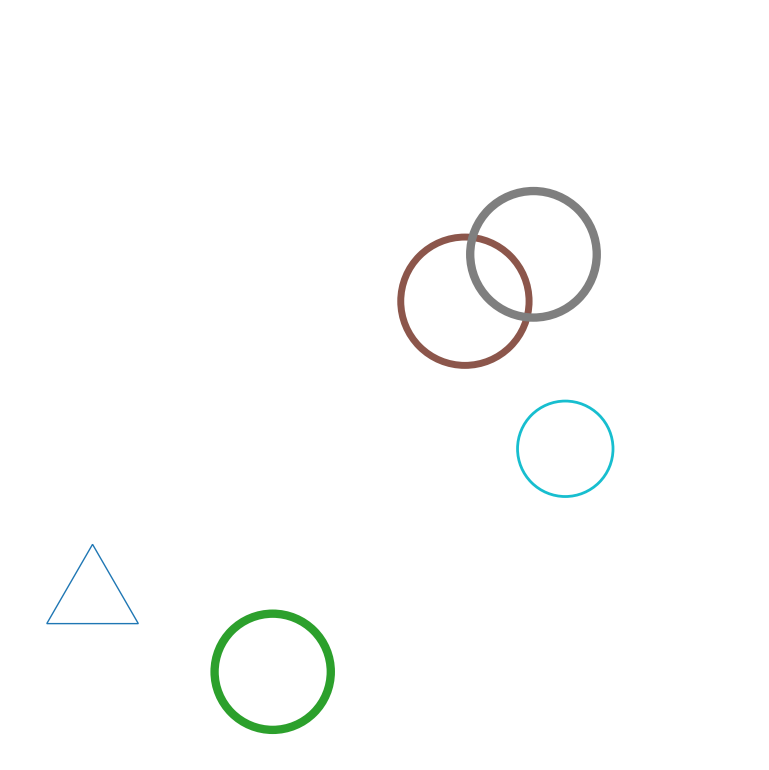[{"shape": "triangle", "thickness": 0.5, "radius": 0.34, "center": [0.12, 0.224]}, {"shape": "circle", "thickness": 3, "radius": 0.38, "center": [0.354, 0.128]}, {"shape": "circle", "thickness": 2.5, "radius": 0.42, "center": [0.604, 0.609]}, {"shape": "circle", "thickness": 3, "radius": 0.41, "center": [0.693, 0.67]}, {"shape": "circle", "thickness": 1, "radius": 0.31, "center": [0.734, 0.417]}]